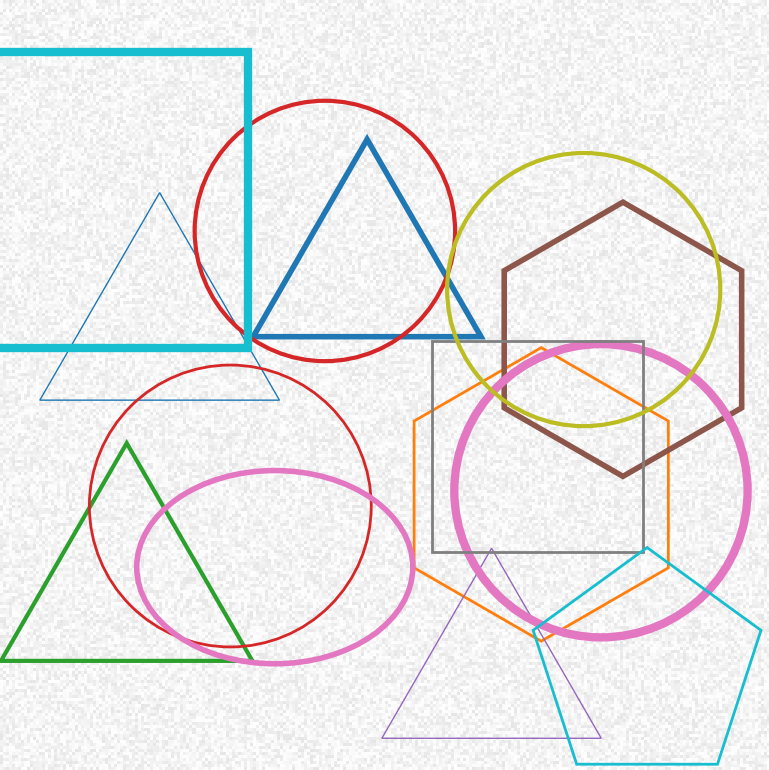[{"shape": "triangle", "thickness": 2, "radius": 0.85, "center": [0.477, 0.648]}, {"shape": "triangle", "thickness": 0.5, "radius": 0.9, "center": [0.207, 0.57]}, {"shape": "hexagon", "thickness": 1, "radius": 0.95, "center": [0.703, 0.358]}, {"shape": "triangle", "thickness": 1.5, "radius": 0.94, "center": [0.165, 0.236]}, {"shape": "circle", "thickness": 1.5, "radius": 0.85, "center": [0.422, 0.7]}, {"shape": "circle", "thickness": 1, "radius": 0.92, "center": [0.299, 0.343]}, {"shape": "triangle", "thickness": 0.5, "radius": 0.82, "center": [0.638, 0.123]}, {"shape": "hexagon", "thickness": 2, "radius": 0.89, "center": [0.809, 0.559]}, {"shape": "oval", "thickness": 2, "radius": 0.9, "center": [0.357, 0.263]}, {"shape": "circle", "thickness": 3, "radius": 0.95, "center": [0.78, 0.363]}, {"shape": "square", "thickness": 1, "radius": 0.69, "center": [0.698, 0.42]}, {"shape": "circle", "thickness": 1.5, "radius": 0.89, "center": [0.758, 0.624]}, {"shape": "pentagon", "thickness": 1, "radius": 0.78, "center": [0.84, 0.133]}, {"shape": "square", "thickness": 3, "radius": 0.96, "center": [0.131, 0.741]}]